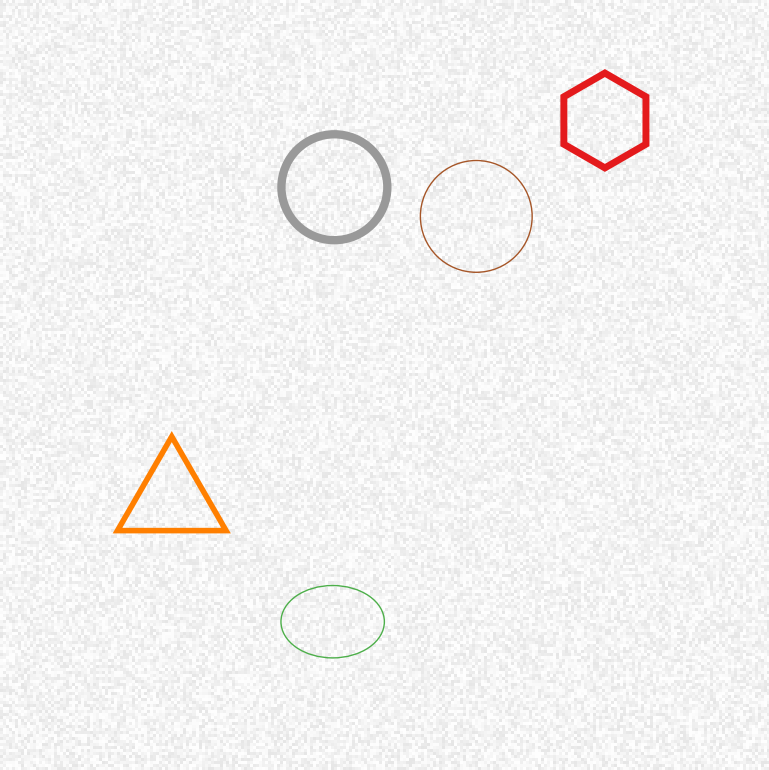[{"shape": "hexagon", "thickness": 2.5, "radius": 0.31, "center": [0.786, 0.844]}, {"shape": "oval", "thickness": 0.5, "radius": 0.34, "center": [0.432, 0.193]}, {"shape": "triangle", "thickness": 2, "radius": 0.41, "center": [0.223, 0.352]}, {"shape": "circle", "thickness": 0.5, "radius": 0.36, "center": [0.619, 0.719]}, {"shape": "circle", "thickness": 3, "radius": 0.34, "center": [0.434, 0.757]}]